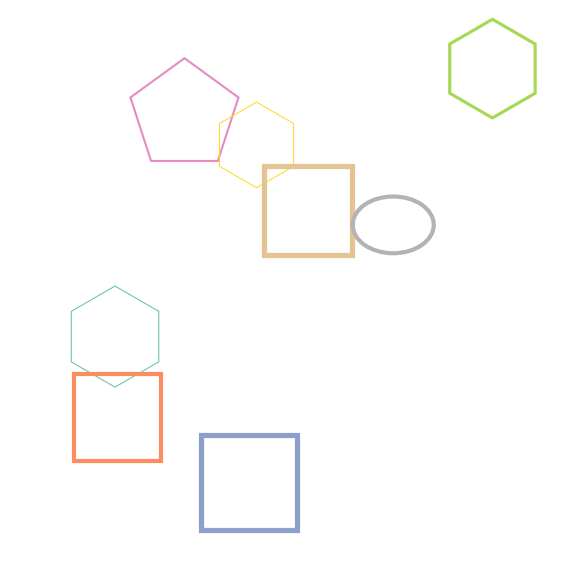[{"shape": "hexagon", "thickness": 0.5, "radius": 0.44, "center": [0.199, 0.416]}, {"shape": "square", "thickness": 2, "radius": 0.38, "center": [0.203, 0.276]}, {"shape": "square", "thickness": 2.5, "radius": 0.41, "center": [0.431, 0.163]}, {"shape": "pentagon", "thickness": 1, "radius": 0.49, "center": [0.319, 0.8]}, {"shape": "hexagon", "thickness": 1.5, "radius": 0.43, "center": [0.853, 0.88]}, {"shape": "hexagon", "thickness": 0.5, "radius": 0.37, "center": [0.444, 0.748]}, {"shape": "square", "thickness": 2.5, "radius": 0.38, "center": [0.534, 0.635]}, {"shape": "oval", "thickness": 2, "radius": 0.35, "center": [0.681, 0.61]}]